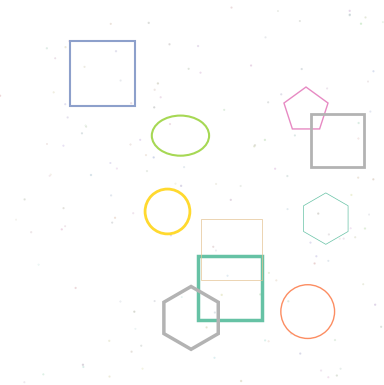[{"shape": "hexagon", "thickness": 0.5, "radius": 0.33, "center": [0.846, 0.432]}, {"shape": "square", "thickness": 2.5, "radius": 0.41, "center": [0.597, 0.252]}, {"shape": "circle", "thickness": 1, "radius": 0.35, "center": [0.799, 0.191]}, {"shape": "square", "thickness": 1.5, "radius": 0.42, "center": [0.266, 0.809]}, {"shape": "pentagon", "thickness": 1, "radius": 0.3, "center": [0.795, 0.714]}, {"shape": "oval", "thickness": 1.5, "radius": 0.37, "center": [0.469, 0.648]}, {"shape": "circle", "thickness": 2, "radius": 0.29, "center": [0.435, 0.451]}, {"shape": "square", "thickness": 0.5, "radius": 0.4, "center": [0.6, 0.352]}, {"shape": "hexagon", "thickness": 2.5, "radius": 0.41, "center": [0.496, 0.174]}, {"shape": "square", "thickness": 2, "radius": 0.35, "center": [0.877, 0.635]}]